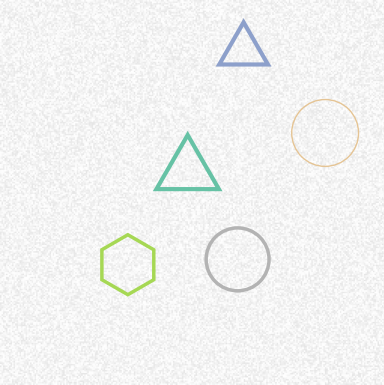[{"shape": "triangle", "thickness": 3, "radius": 0.47, "center": [0.487, 0.556]}, {"shape": "triangle", "thickness": 3, "radius": 0.37, "center": [0.633, 0.869]}, {"shape": "hexagon", "thickness": 2.5, "radius": 0.39, "center": [0.332, 0.312]}, {"shape": "circle", "thickness": 1, "radius": 0.43, "center": [0.845, 0.655]}, {"shape": "circle", "thickness": 2.5, "radius": 0.41, "center": [0.617, 0.326]}]